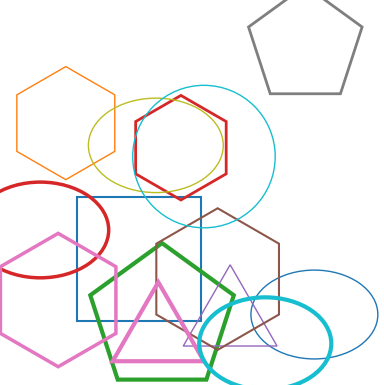[{"shape": "oval", "thickness": 1, "radius": 0.82, "center": [0.817, 0.183]}, {"shape": "square", "thickness": 1.5, "radius": 0.81, "center": [0.361, 0.328]}, {"shape": "hexagon", "thickness": 1, "radius": 0.73, "center": [0.171, 0.68]}, {"shape": "pentagon", "thickness": 3, "radius": 0.98, "center": [0.421, 0.173]}, {"shape": "hexagon", "thickness": 2, "radius": 0.68, "center": [0.47, 0.616]}, {"shape": "oval", "thickness": 2.5, "radius": 0.89, "center": [0.105, 0.403]}, {"shape": "triangle", "thickness": 1, "radius": 0.7, "center": [0.598, 0.172]}, {"shape": "hexagon", "thickness": 1.5, "radius": 0.92, "center": [0.565, 0.275]}, {"shape": "hexagon", "thickness": 2.5, "radius": 0.87, "center": [0.151, 0.221]}, {"shape": "triangle", "thickness": 3, "radius": 0.68, "center": [0.411, 0.13]}, {"shape": "pentagon", "thickness": 2, "radius": 0.78, "center": [0.793, 0.882]}, {"shape": "oval", "thickness": 1, "radius": 0.88, "center": [0.405, 0.622]}, {"shape": "oval", "thickness": 3, "radius": 0.86, "center": [0.689, 0.108]}, {"shape": "circle", "thickness": 1, "radius": 0.93, "center": [0.53, 0.593]}]